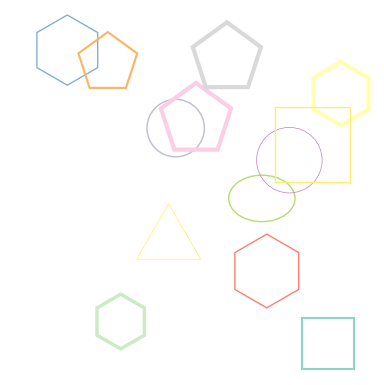[{"shape": "square", "thickness": 1.5, "radius": 0.33, "center": [0.851, 0.107]}, {"shape": "hexagon", "thickness": 3, "radius": 0.41, "center": [0.886, 0.757]}, {"shape": "circle", "thickness": 1, "radius": 0.37, "center": [0.456, 0.667]}, {"shape": "hexagon", "thickness": 1, "radius": 0.48, "center": [0.693, 0.296]}, {"shape": "hexagon", "thickness": 1, "radius": 0.46, "center": [0.175, 0.87]}, {"shape": "pentagon", "thickness": 1.5, "radius": 0.4, "center": [0.28, 0.837]}, {"shape": "oval", "thickness": 1, "radius": 0.43, "center": [0.68, 0.485]}, {"shape": "pentagon", "thickness": 3, "radius": 0.48, "center": [0.509, 0.689]}, {"shape": "pentagon", "thickness": 3, "radius": 0.47, "center": [0.589, 0.849]}, {"shape": "circle", "thickness": 0.5, "radius": 0.43, "center": [0.752, 0.584]}, {"shape": "hexagon", "thickness": 2.5, "radius": 0.36, "center": [0.313, 0.165]}, {"shape": "square", "thickness": 1, "radius": 0.49, "center": [0.812, 0.624]}, {"shape": "triangle", "thickness": 0.5, "radius": 0.48, "center": [0.438, 0.375]}]